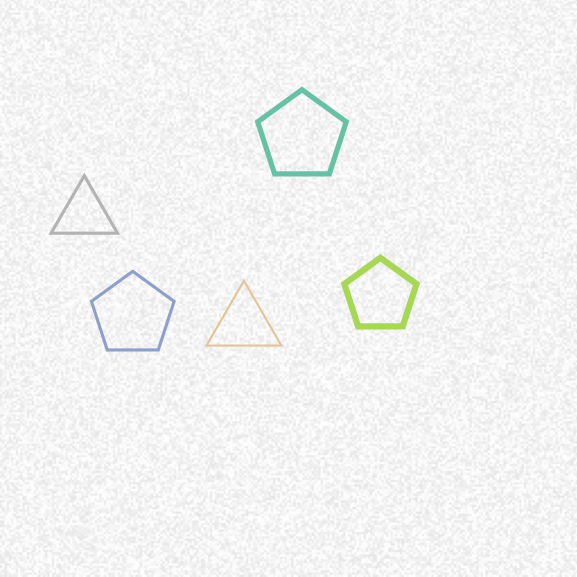[{"shape": "pentagon", "thickness": 2.5, "radius": 0.4, "center": [0.523, 0.763]}, {"shape": "pentagon", "thickness": 1.5, "radius": 0.38, "center": [0.23, 0.454]}, {"shape": "pentagon", "thickness": 3, "radius": 0.33, "center": [0.659, 0.487]}, {"shape": "triangle", "thickness": 1, "radius": 0.37, "center": [0.422, 0.438]}, {"shape": "triangle", "thickness": 1.5, "radius": 0.33, "center": [0.146, 0.629]}]